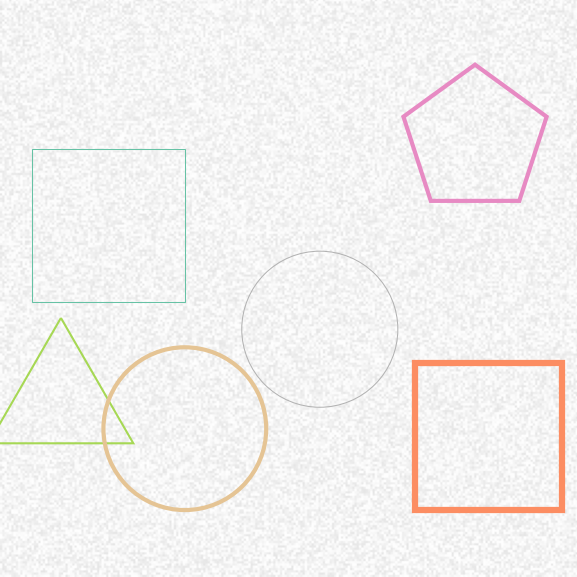[{"shape": "square", "thickness": 0.5, "radius": 0.66, "center": [0.188, 0.608]}, {"shape": "square", "thickness": 3, "radius": 0.63, "center": [0.846, 0.243]}, {"shape": "pentagon", "thickness": 2, "radius": 0.65, "center": [0.823, 0.757]}, {"shape": "triangle", "thickness": 1, "radius": 0.72, "center": [0.105, 0.304]}, {"shape": "circle", "thickness": 2, "radius": 0.7, "center": [0.32, 0.257]}, {"shape": "circle", "thickness": 0.5, "radius": 0.68, "center": [0.554, 0.429]}]